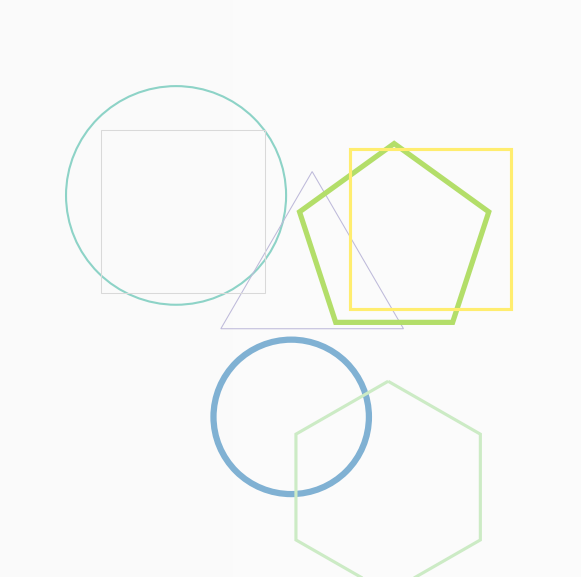[{"shape": "circle", "thickness": 1, "radius": 0.95, "center": [0.303, 0.661]}, {"shape": "triangle", "thickness": 0.5, "radius": 0.91, "center": [0.537, 0.521]}, {"shape": "circle", "thickness": 3, "radius": 0.67, "center": [0.501, 0.277]}, {"shape": "pentagon", "thickness": 2.5, "radius": 0.86, "center": [0.678, 0.579]}, {"shape": "square", "thickness": 0.5, "radius": 0.7, "center": [0.314, 0.633]}, {"shape": "hexagon", "thickness": 1.5, "radius": 0.92, "center": [0.668, 0.156]}, {"shape": "square", "thickness": 1.5, "radius": 0.69, "center": [0.741, 0.603]}]